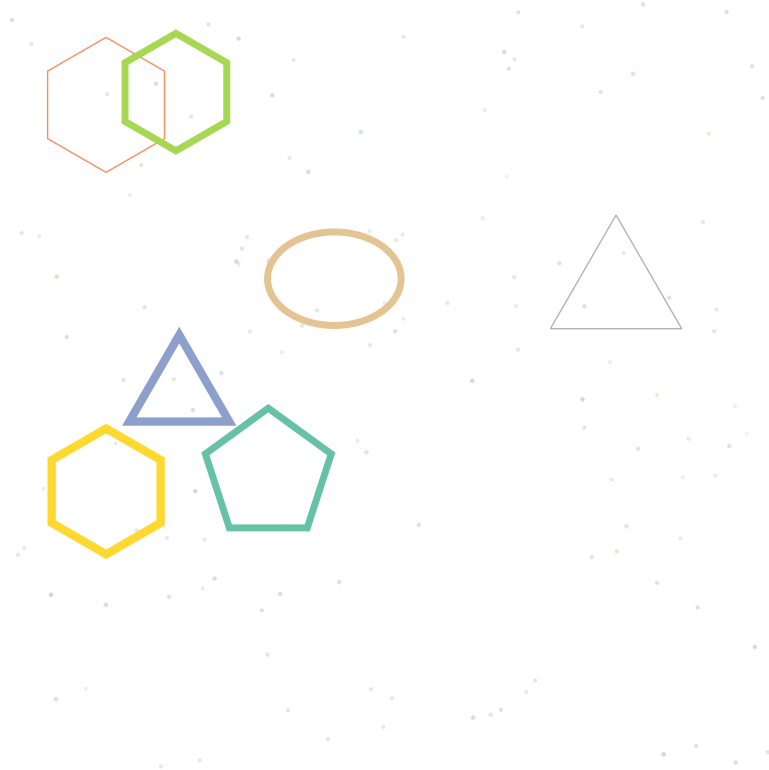[{"shape": "pentagon", "thickness": 2.5, "radius": 0.43, "center": [0.348, 0.384]}, {"shape": "hexagon", "thickness": 0.5, "radius": 0.44, "center": [0.138, 0.864]}, {"shape": "triangle", "thickness": 3, "radius": 0.37, "center": [0.233, 0.49]}, {"shape": "hexagon", "thickness": 2.5, "radius": 0.38, "center": [0.228, 0.88]}, {"shape": "hexagon", "thickness": 3, "radius": 0.41, "center": [0.138, 0.362]}, {"shape": "oval", "thickness": 2.5, "radius": 0.43, "center": [0.434, 0.638]}, {"shape": "triangle", "thickness": 0.5, "radius": 0.49, "center": [0.8, 0.622]}]